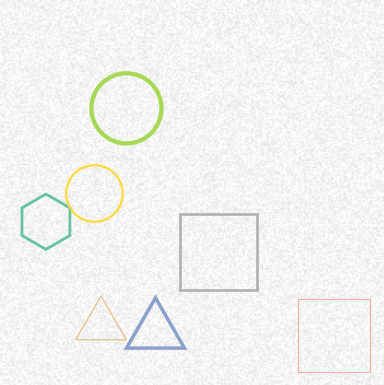[{"shape": "hexagon", "thickness": 2, "radius": 0.36, "center": [0.119, 0.424]}, {"shape": "square", "thickness": 0.5, "radius": 0.47, "center": [0.867, 0.128]}, {"shape": "triangle", "thickness": 2.5, "radius": 0.44, "center": [0.404, 0.139]}, {"shape": "circle", "thickness": 3, "radius": 0.46, "center": [0.328, 0.719]}, {"shape": "circle", "thickness": 1.5, "radius": 0.37, "center": [0.245, 0.497]}, {"shape": "triangle", "thickness": 1, "radius": 0.38, "center": [0.262, 0.156]}, {"shape": "square", "thickness": 2, "radius": 0.5, "center": [0.568, 0.346]}]